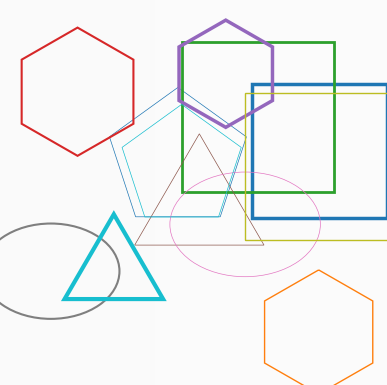[{"shape": "pentagon", "thickness": 0.5, "radius": 0.93, "center": [0.459, 0.587]}, {"shape": "square", "thickness": 2.5, "radius": 0.87, "center": [0.824, 0.608]}, {"shape": "hexagon", "thickness": 1, "radius": 0.81, "center": [0.822, 0.138]}, {"shape": "square", "thickness": 2, "radius": 0.98, "center": [0.665, 0.696]}, {"shape": "hexagon", "thickness": 1.5, "radius": 0.83, "center": [0.2, 0.762]}, {"shape": "hexagon", "thickness": 2.5, "radius": 0.7, "center": [0.583, 0.808]}, {"shape": "triangle", "thickness": 0.5, "radius": 0.96, "center": [0.514, 0.46]}, {"shape": "oval", "thickness": 0.5, "radius": 0.97, "center": [0.633, 0.417]}, {"shape": "oval", "thickness": 1.5, "radius": 0.88, "center": [0.131, 0.296]}, {"shape": "square", "thickness": 1, "radius": 0.95, "center": [0.823, 0.567]}, {"shape": "pentagon", "thickness": 0.5, "radius": 0.81, "center": [0.469, 0.567]}, {"shape": "triangle", "thickness": 3, "radius": 0.73, "center": [0.294, 0.297]}]